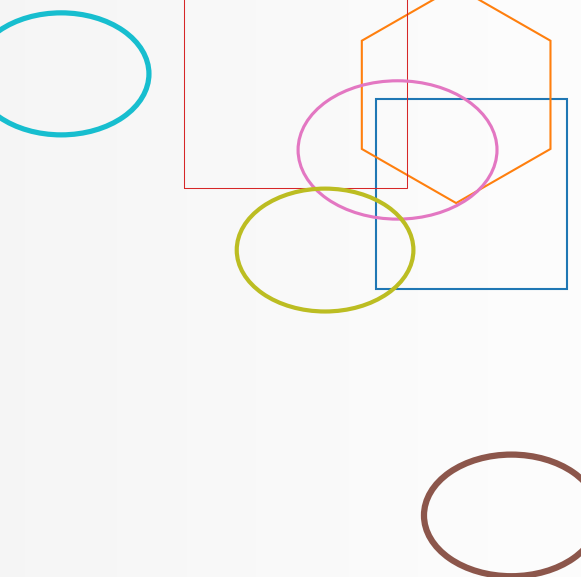[{"shape": "square", "thickness": 1, "radius": 0.82, "center": [0.811, 0.662]}, {"shape": "hexagon", "thickness": 1, "radius": 0.94, "center": [0.785, 0.835]}, {"shape": "square", "thickness": 0.5, "radius": 0.96, "center": [0.508, 0.866]}, {"shape": "oval", "thickness": 3, "radius": 0.75, "center": [0.88, 0.107]}, {"shape": "oval", "thickness": 1.5, "radius": 0.86, "center": [0.684, 0.739]}, {"shape": "oval", "thickness": 2, "radius": 0.76, "center": [0.559, 0.566]}, {"shape": "oval", "thickness": 2.5, "radius": 0.75, "center": [0.105, 0.871]}]